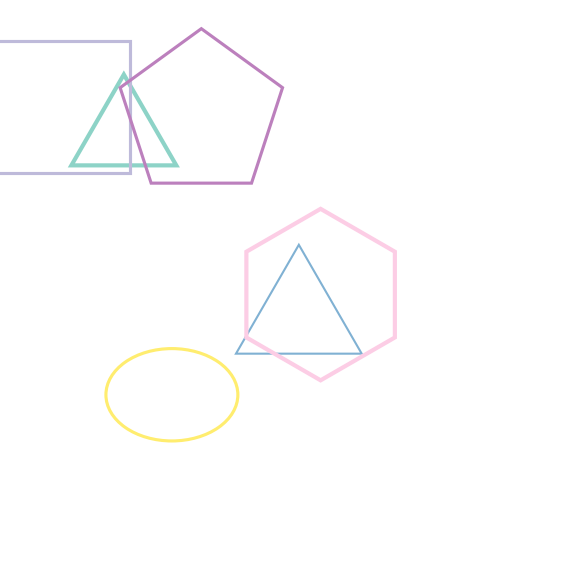[{"shape": "triangle", "thickness": 2, "radius": 0.52, "center": [0.214, 0.765]}, {"shape": "square", "thickness": 1.5, "radius": 0.57, "center": [0.112, 0.814]}, {"shape": "triangle", "thickness": 1, "radius": 0.63, "center": [0.517, 0.45]}, {"shape": "hexagon", "thickness": 2, "radius": 0.74, "center": [0.555, 0.489]}, {"shape": "pentagon", "thickness": 1.5, "radius": 0.74, "center": [0.349, 0.802]}, {"shape": "oval", "thickness": 1.5, "radius": 0.57, "center": [0.298, 0.316]}]